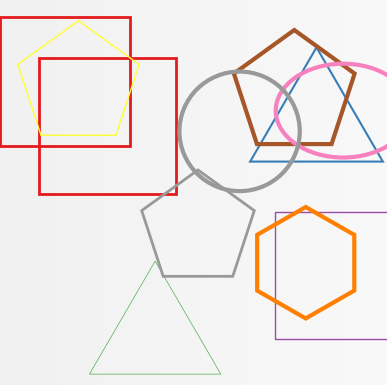[{"shape": "square", "thickness": 2, "radius": 0.84, "center": [0.168, 0.789]}, {"shape": "square", "thickness": 2, "radius": 0.88, "center": [0.277, 0.673]}, {"shape": "triangle", "thickness": 1.5, "radius": 0.99, "center": [0.817, 0.679]}, {"shape": "triangle", "thickness": 0.5, "radius": 0.98, "center": [0.4, 0.126]}, {"shape": "square", "thickness": 1, "radius": 0.82, "center": [0.873, 0.283]}, {"shape": "hexagon", "thickness": 3, "radius": 0.72, "center": [0.789, 0.318]}, {"shape": "pentagon", "thickness": 1, "radius": 0.82, "center": [0.203, 0.782]}, {"shape": "pentagon", "thickness": 3, "radius": 0.82, "center": [0.759, 0.758]}, {"shape": "oval", "thickness": 3, "radius": 0.87, "center": [0.886, 0.713]}, {"shape": "circle", "thickness": 3, "radius": 0.78, "center": [0.618, 0.659]}, {"shape": "pentagon", "thickness": 2, "radius": 0.76, "center": [0.511, 0.406]}]